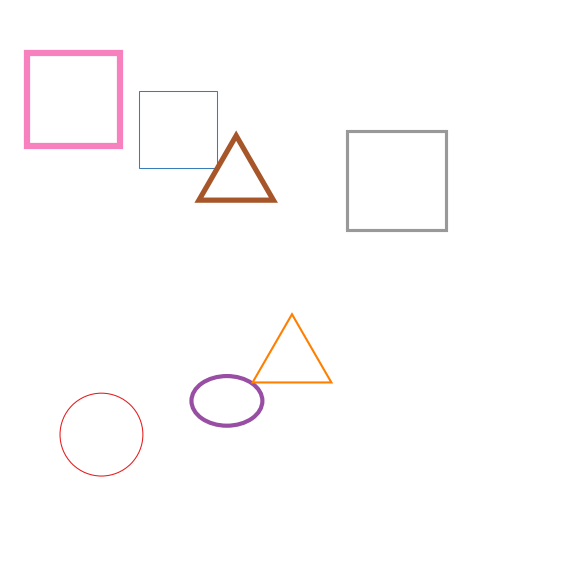[{"shape": "circle", "thickness": 0.5, "radius": 0.36, "center": [0.176, 0.247]}, {"shape": "square", "thickness": 0.5, "radius": 0.33, "center": [0.308, 0.775]}, {"shape": "oval", "thickness": 2, "radius": 0.31, "center": [0.393, 0.305]}, {"shape": "triangle", "thickness": 1, "radius": 0.39, "center": [0.506, 0.376]}, {"shape": "triangle", "thickness": 2.5, "radius": 0.37, "center": [0.409, 0.69]}, {"shape": "square", "thickness": 3, "radius": 0.4, "center": [0.128, 0.827]}, {"shape": "square", "thickness": 1.5, "radius": 0.43, "center": [0.687, 0.686]}]